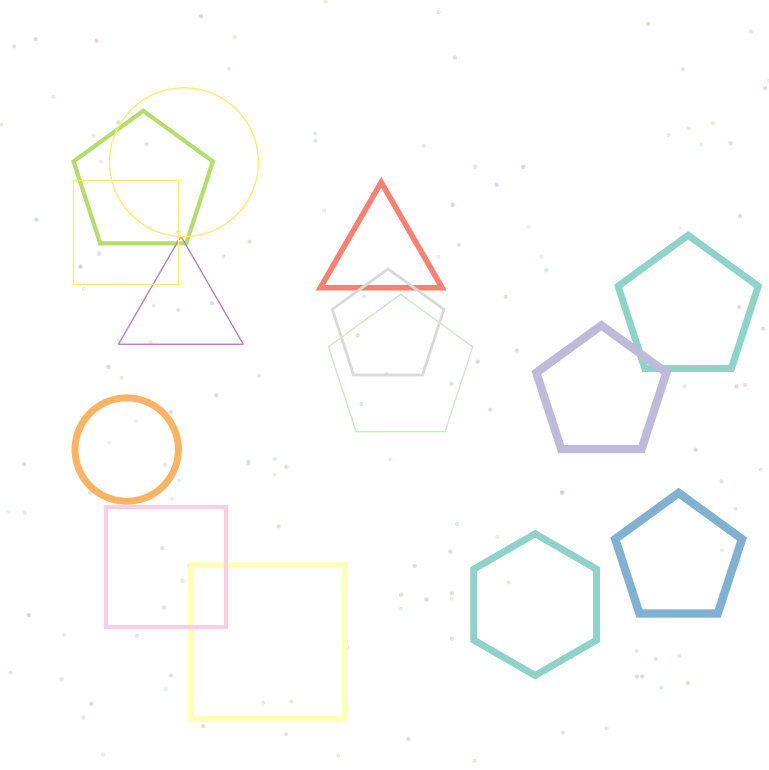[{"shape": "hexagon", "thickness": 2.5, "radius": 0.46, "center": [0.695, 0.215]}, {"shape": "pentagon", "thickness": 2.5, "radius": 0.48, "center": [0.894, 0.599]}, {"shape": "square", "thickness": 2, "radius": 0.5, "center": [0.348, 0.166]}, {"shape": "pentagon", "thickness": 3, "radius": 0.44, "center": [0.781, 0.489]}, {"shape": "triangle", "thickness": 2, "radius": 0.46, "center": [0.495, 0.672]}, {"shape": "pentagon", "thickness": 3, "radius": 0.43, "center": [0.881, 0.273]}, {"shape": "circle", "thickness": 2.5, "radius": 0.34, "center": [0.165, 0.416]}, {"shape": "pentagon", "thickness": 1.5, "radius": 0.48, "center": [0.186, 0.761]}, {"shape": "square", "thickness": 1.5, "radius": 0.39, "center": [0.216, 0.264]}, {"shape": "pentagon", "thickness": 1, "radius": 0.38, "center": [0.504, 0.575]}, {"shape": "triangle", "thickness": 0.5, "radius": 0.47, "center": [0.235, 0.6]}, {"shape": "pentagon", "thickness": 0.5, "radius": 0.49, "center": [0.52, 0.519]}, {"shape": "square", "thickness": 0.5, "radius": 0.34, "center": [0.163, 0.699]}, {"shape": "circle", "thickness": 0.5, "radius": 0.48, "center": [0.239, 0.789]}]